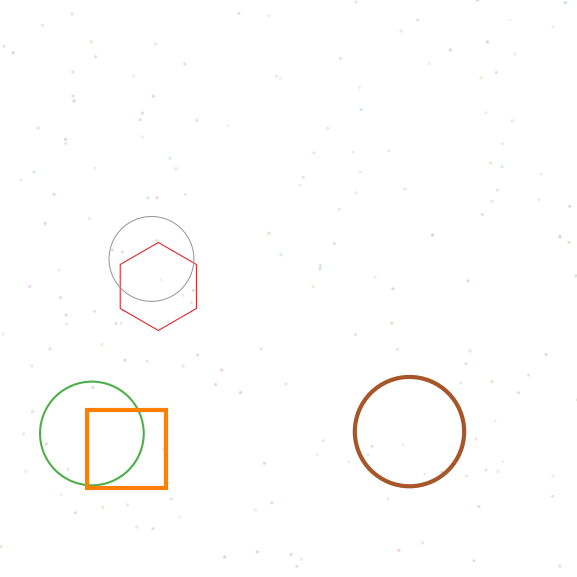[{"shape": "hexagon", "thickness": 0.5, "radius": 0.38, "center": [0.274, 0.503]}, {"shape": "circle", "thickness": 1, "radius": 0.45, "center": [0.159, 0.249]}, {"shape": "square", "thickness": 2, "radius": 0.34, "center": [0.219, 0.221]}, {"shape": "circle", "thickness": 2, "radius": 0.47, "center": [0.709, 0.252]}, {"shape": "circle", "thickness": 0.5, "radius": 0.37, "center": [0.262, 0.551]}]